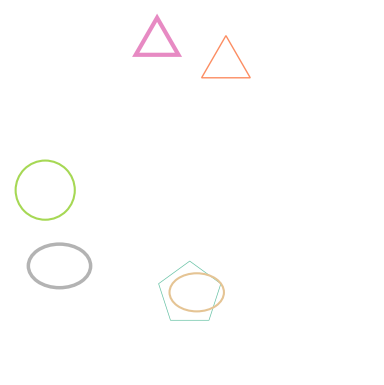[{"shape": "pentagon", "thickness": 0.5, "radius": 0.42, "center": [0.493, 0.237]}, {"shape": "triangle", "thickness": 1, "radius": 0.36, "center": [0.587, 0.834]}, {"shape": "triangle", "thickness": 3, "radius": 0.32, "center": [0.408, 0.89]}, {"shape": "circle", "thickness": 1.5, "radius": 0.38, "center": [0.117, 0.506]}, {"shape": "oval", "thickness": 1.5, "radius": 0.35, "center": [0.511, 0.241]}, {"shape": "oval", "thickness": 2.5, "radius": 0.4, "center": [0.154, 0.309]}]